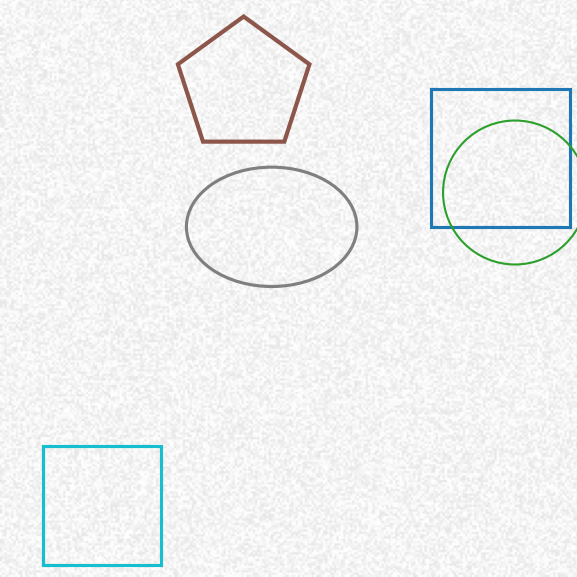[{"shape": "square", "thickness": 1.5, "radius": 0.6, "center": [0.867, 0.725]}, {"shape": "circle", "thickness": 1, "radius": 0.62, "center": [0.892, 0.666]}, {"shape": "pentagon", "thickness": 2, "radius": 0.6, "center": [0.422, 0.851]}, {"shape": "oval", "thickness": 1.5, "radius": 0.74, "center": [0.47, 0.606]}, {"shape": "square", "thickness": 1.5, "radius": 0.51, "center": [0.177, 0.124]}]